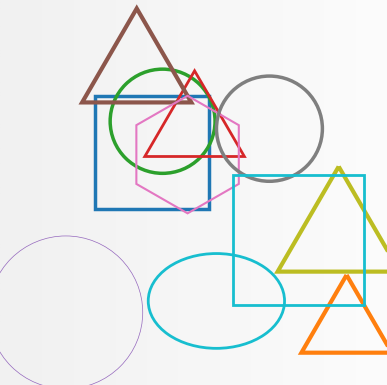[{"shape": "square", "thickness": 2.5, "radius": 0.73, "center": [0.393, 0.603]}, {"shape": "triangle", "thickness": 3, "radius": 0.67, "center": [0.894, 0.151]}, {"shape": "circle", "thickness": 2.5, "radius": 0.68, "center": [0.42, 0.685]}, {"shape": "triangle", "thickness": 2, "radius": 0.74, "center": [0.502, 0.668]}, {"shape": "circle", "thickness": 0.5, "radius": 0.99, "center": [0.17, 0.189]}, {"shape": "triangle", "thickness": 3, "radius": 0.81, "center": [0.353, 0.815]}, {"shape": "hexagon", "thickness": 1.5, "radius": 0.76, "center": [0.484, 0.599]}, {"shape": "circle", "thickness": 2.5, "radius": 0.68, "center": [0.695, 0.666]}, {"shape": "triangle", "thickness": 3, "radius": 0.91, "center": [0.874, 0.385]}, {"shape": "oval", "thickness": 2, "radius": 0.88, "center": [0.558, 0.218]}, {"shape": "square", "thickness": 2, "radius": 0.84, "center": [0.77, 0.376]}]